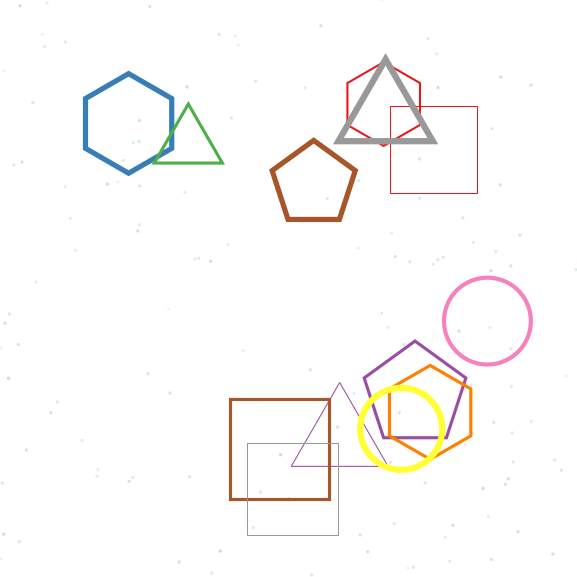[{"shape": "hexagon", "thickness": 1, "radius": 0.36, "center": [0.664, 0.819]}, {"shape": "square", "thickness": 0.5, "radius": 0.38, "center": [0.751, 0.74]}, {"shape": "hexagon", "thickness": 2.5, "radius": 0.43, "center": [0.223, 0.785]}, {"shape": "triangle", "thickness": 1.5, "radius": 0.34, "center": [0.326, 0.751]}, {"shape": "triangle", "thickness": 0.5, "radius": 0.48, "center": [0.588, 0.24]}, {"shape": "pentagon", "thickness": 1.5, "radius": 0.46, "center": [0.719, 0.316]}, {"shape": "hexagon", "thickness": 1.5, "radius": 0.41, "center": [0.745, 0.285]}, {"shape": "circle", "thickness": 3, "radius": 0.35, "center": [0.695, 0.257]}, {"shape": "square", "thickness": 1.5, "radius": 0.43, "center": [0.484, 0.221]}, {"shape": "pentagon", "thickness": 2.5, "radius": 0.38, "center": [0.543, 0.68]}, {"shape": "circle", "thickness": 2, "radius": 0.38, "center": [0.844, 0.443]}, {"shape": "triangle", "thickness": 3, "radius": 0.47, "center": [0.668, 0.802]}, {"shape": "square", "thickness": 0.5, "radius": 0.4, "center": [0.507, 0.153]}]